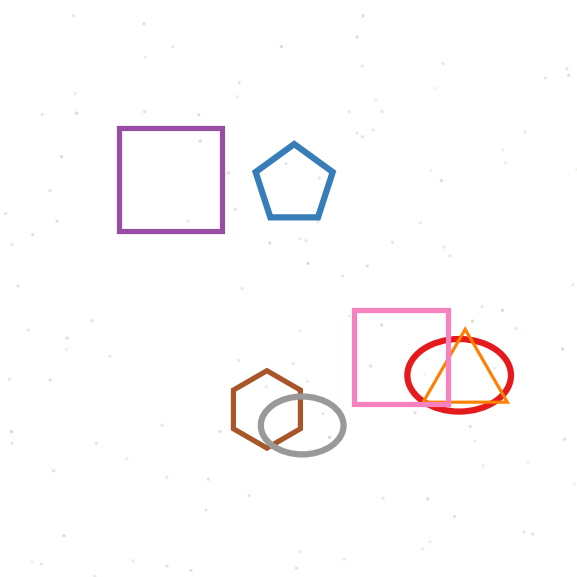[{"shape": "oval", "thickness": 3, "radius": 0.45, "center": [0.795, 0.349]}, {"shape": "pentagon", "thickness": 3, "radius": 0.35, "center": [0.509, 0.68]}, {"shape": "square", "thickness": 2.5, "radius": 0.45, "center": [0.295, 0.688]}, {"shape": "triangle", "thickness": 1.5, "radius": 0.42, "center": [0.806, 0.345]}, {"shape": "hexagon", "thickness": 2.5, "radius": 0.33, "center": [0.462, 0.29]}, {"shape": "square", "thickness": 2.5, "radius": 0.41, "center": [0.695, 0.382]}, {"shape": "oval", "thickness": 3, "radius": 0.36, "center": [0.523, 0.262]}]